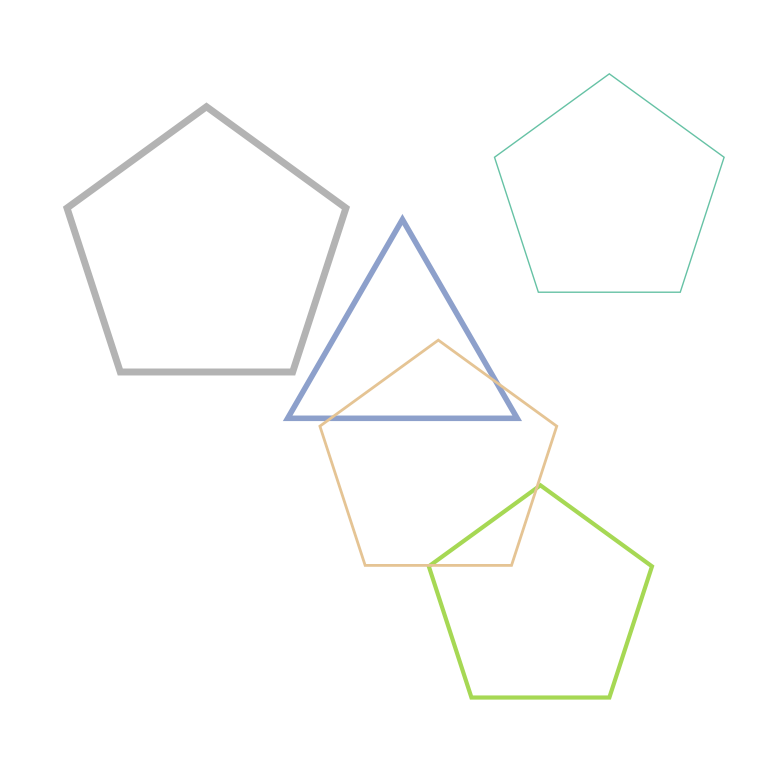[{"shape": "pentagon", "thickness": 0.5, "radius": 0.78, "center": [0.791, 0.747]}, {"shape": "triangle", "thickness": 2, "radius": 0.86, "center": [0.523, 0.543]}, {"shape": "pentagon", "thickness": 1.5, "radius": 0.76, "center": [0.702, 0.217]}, {"shape": "pentagon", "thickness": 1, "radius": 0.81, "center": [0.569, 0.397]}, {"shape": "pentagon", "thickness": 2.5, "radius": 0.95, "center": [0.268, 0.671]}]